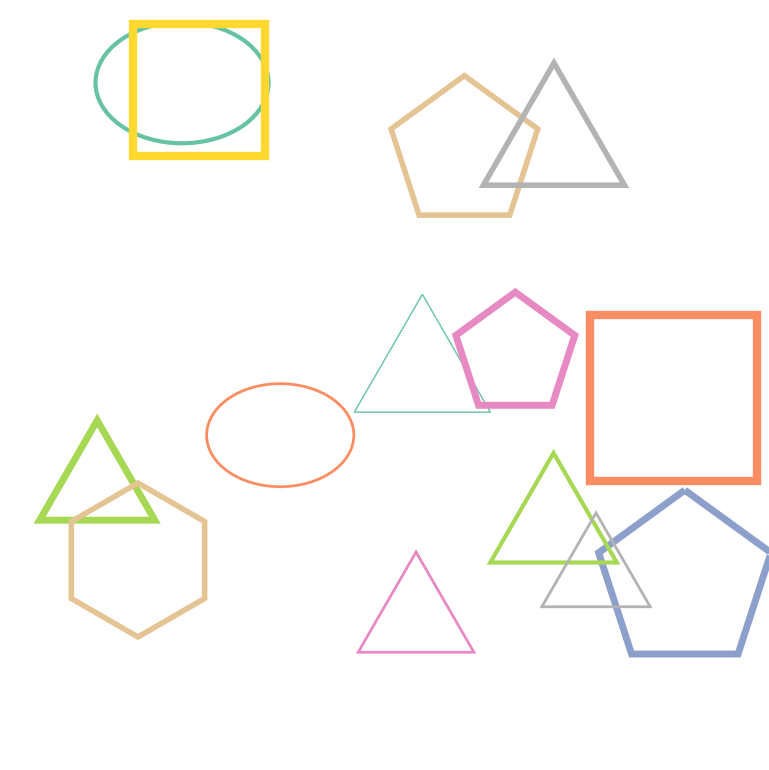[{"shape": "oval", "thickness": 1.5, "radius": 0.56, "center": [0.236, 0.893]}, {"shape": "triangle", "thickness": 0.5, "radius": 0.51, "center": [0.549, 0.516]}, {"shape": "oval", "thickness": 1, "radius": 0.48, "center": [0.364, 0.435]}, {"shape": "square", "thickness": 3, "radius": 0.54, "center": [0.875, 0.483]}, {"shape": "pentagon", "thickness": 2.5, "radius": 0.59, "center": [0.889, 0.246]}, {"shape": "triangle", "thickness": 1, "radius": 0.43, "center": [0.54, 0.196]}, {"shape": "pentagon", "thickness": 2.5, "radius": 0.41, "center": [0.669, 0.539]}, {"shape": "triangle", "thickness": 1.5, "radius": 0.47, "center": [0.719, 0.317]}, {"shape": "triangle", "thickness": 2.5, "radius": 0.43, "center": [0.126, 0.368]}, {"shape": "square", "thickness": 3, "radius": 0.43, "center": [0.259, 0.883]}, {"shape": "hexagon", "thickness": 2, "radius": 0.5, "center": [0.179, 0.273]}, {"shape": "pentagon", "thickness": 2, "radius": 0.5, "center": [0.603, 0.802]}, {"shape": "triangle", "thickness": 2, "radius": 0.53, "center": [0.719, 0.812]}, {"shape": "triangle", "thickness": 1, "radius": 0.41, "center": [0.774, 0.253]}]